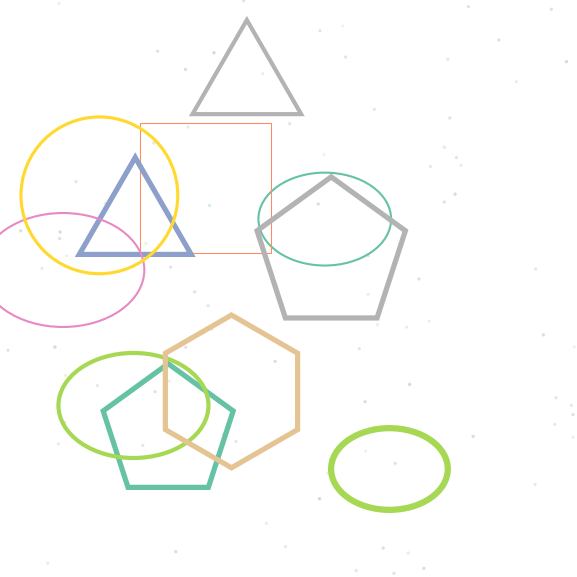[{"shape": "pentagon", "thickness": 2.5, "radius": 0.59, "center": [0.291, 0.251]}, {"shape": "oval", "thickness": 1, "radius": 0.57, "center": [0.562, 0.62]}, {"shape": "square", "thickness": 0.5, "radius": 0.56, "center": [0.356, 0.674]}, {"shape": "triangle", "thickness": 2.5, "radius": 0.56, "center": [0.234, 0.615]}, {"shape": "oval", "thickness": 1, "radius": 0.7, "center": [0.109, 0.532]}, {"shape": "oval", "thickness": 3, "radius": 0.51, "center": [0.674, 0.187]}, {"shape": "oval", "thickness": 2, "radius": 0.65, "center": [0.231, 0.297]}, {"shape": "circle", "thickness": 1.5, "radius": 0.68, "center": [0.172, 0.661]}, {"shape": "hexagon", "thickness": 2.5, "radius": 0.66, "center": [0.401, 0.321]}, {"shape": "triangle", "thickness": 2, "radius": 0.54, "center": [0.427, 0.856]}, {"shape": "pentagon", "thickness": 2.5, "radius": 0.68, "center": [0.574, 0.558]}]